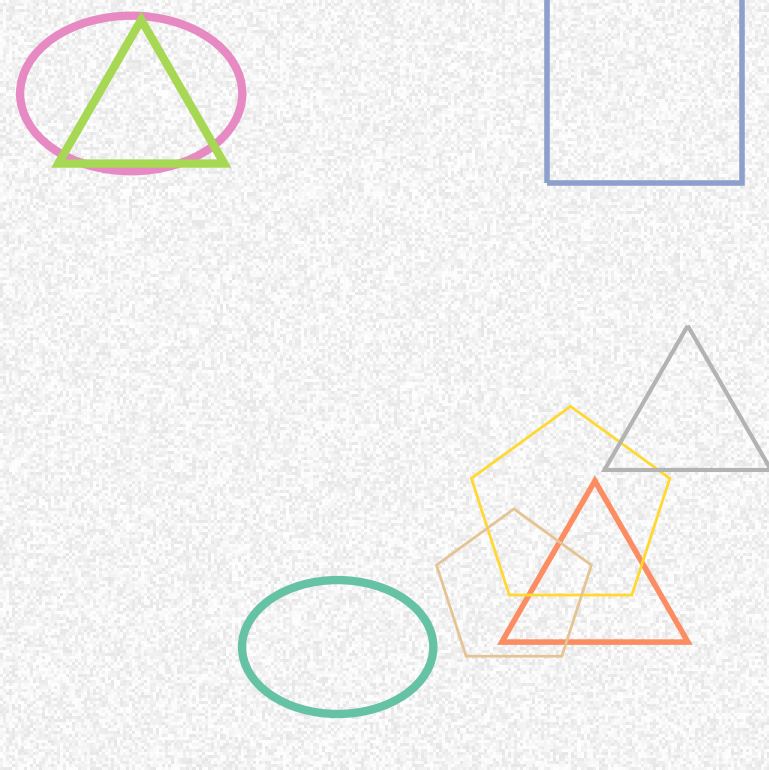[{"shape": "oval", "thickness": 3, "radius": 0.62, "center": [0.439, 0.16]}, {"shape": "triangle", "thickness": 2, "radius": 0.7, "center": [0.773, 0.236]}, {"shape": "square", "thickness": 2, "radius": 0.63, "center": [0.837, 0.889]}, {"shape": "oval", "thickness": 3, "radius": 0.72, "center": [0.17, 0.879]}, {"shape": "triangle", "thickness": 3, "radius": 0.62, "center": [0.183, 0.85]}, {"shape": "pentagon", "thickness": 1, "radius": 0.68, "center": [0.741, 0.337]}, {"shape": "pentagon", "thickness": 1, "radius": 0.53, "center": [0.667, 0.233]}, {"shape": "triangle", "thickness": 1.5, "radius": 0.62, "center": [0.893, 0.452]}]